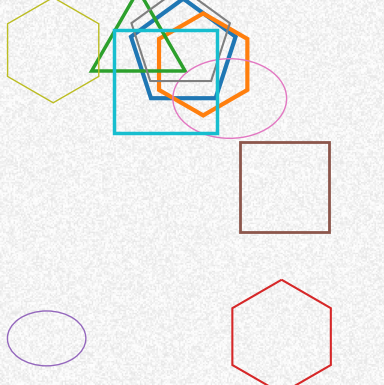[{"shape": "pentagon", "thickness": 3, "radius": 0.71, "center": [0.476, 0.86]}, {"shape": "hexagon", "thickness": 3, "radius": 0.66, "center": [0.528, 0.833]}, {"shape": "triangle", "thickness": 2.5, "radius": 0.7, "center": [0.359, 0.886]}, {"shape": "hexagon", "thickness": 1.5, "radius": 0.74, "center": [0.731, 0.126]}, {"shape": "oval", "thickness": 1, "radius": 0.51, "center": [0.121, 0.121]}, {"shape": "square", "thickness": 2, "radius": 0.58, "center": [0.739, 0.515]}, {"shape": "oval", "thickness": 1, "radius": 0.74, "center": [0.597, 0.744]}, {"shape": "pentagon", "thickness": 1.5, "radius": 0.67, "center": [0.469, 0.898]}, {"shape": "hexagon", "thickness": 1, "radius": 0.68, "center": [0.138, 0.87]}, {"shape": "square", "thickness": 2.5, "radius": 0.67, "center": [0.43, 0.788]}]